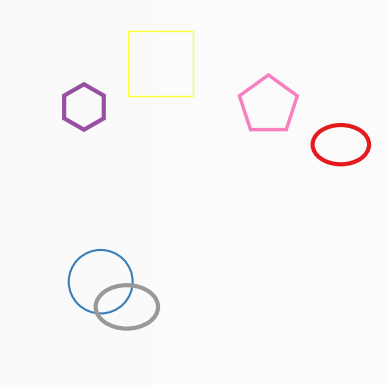[{"shape": "oval", "thickness": 3, "radius": 0.36, "center": [0.88, 0.624]}, {"shape": "circle", "thickness": 1.5, "radius": 0.41, "center": [0.26, 0.268]}, {"shape": "hexagon", "thickness": 3, "radius": 0.3, "center": [0.217, 0.722]}, {"shape": "square", "thickness": 1, "radius": 0.42, "center": [0.415, 0.835]}, {"shape": "pentagon", "thickness": 2.5, "radius": 0.39, "center": [0.693, 0.727]}, {"shape": "oval", "thickness": 3, "radius": 0.4, "center": [0.327, 0.203]}]